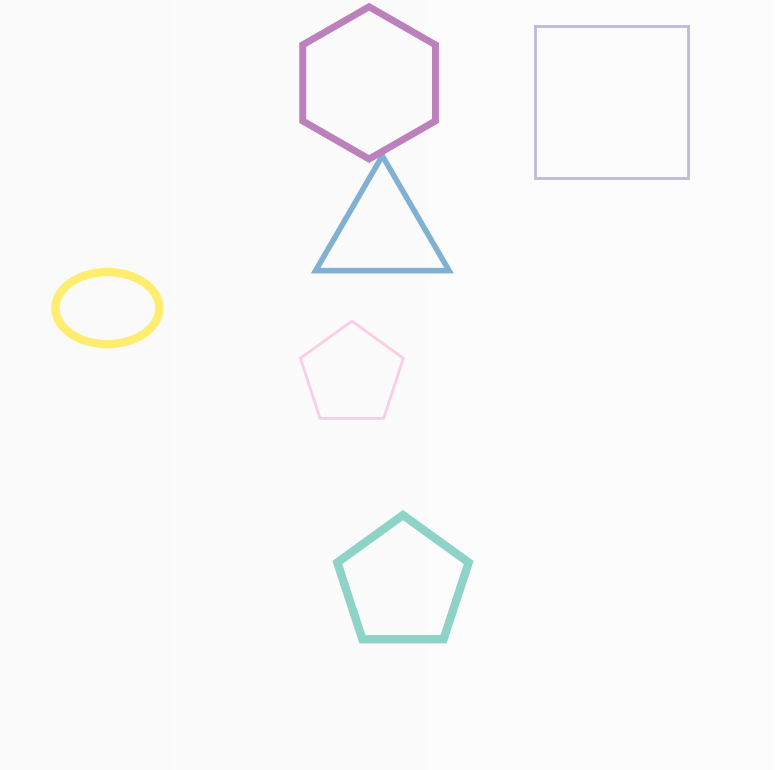[{"shape": "pentagon", "thickness": 3, "radius": 0.45, "center": [0.52, 0.242]}, {"shape": "square", "thickness": 1, "radius": 0.49, "center": [0.789, 0.867]}, {"shape": "triangle", "thickness": 2, "radius": 0.5, "center": [0.493, 0.698]}, {"shape": "pentagon", "thickness": 1, "radius": 0.35, "center": [0.454, 0.513]}, {"shape": "hexagon", "thickness": 2.5, "radius": 0.49, "center": [0.476, 0.892]}, {"shape": "oval", "thickness": 3, "radius": 0.33, "center": [0.138, 0.6]}]